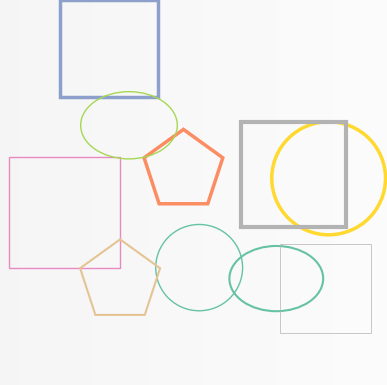[{"shape": "oval", "thickness": 1.5, "radius": 0.61, "center": [0.713, 0.276]}, {"shape": "circle", "thickness": 1, "radius": 0.56, "center": [0.514, 0.305]}, {"shape": "pentagon", "thickness": 2.5, "radius": 0.53, "center": [0.473, 0.557]}, {"shape": "square", "thickness": 2.5, "radius": 0.63, "center": [0.281, 0.875]}, {"shape": "square", "thickness": 1, "radius": 0.72, "center": [0.166, 0.447]}, {"shape": "oval", "thickness": 1, "radius": 0.62, "center": [0.333, 0.675]}, {"shape": "circle", "thickness": 2.5, "radius": 0.73, "center": [0.848, 0.537]}, {"shape": "pentagon", "thickness": 1.5, "radius": 0.54, "center": [0.31, 0.27]}, {"shape": "square", "thickness": 0.5, "radius": 0.58, "center": [0.84, 0.25]}, {"shape": "square", "thickness": 3, "radius": 0.68, "center": [0.757, 0.547]}]